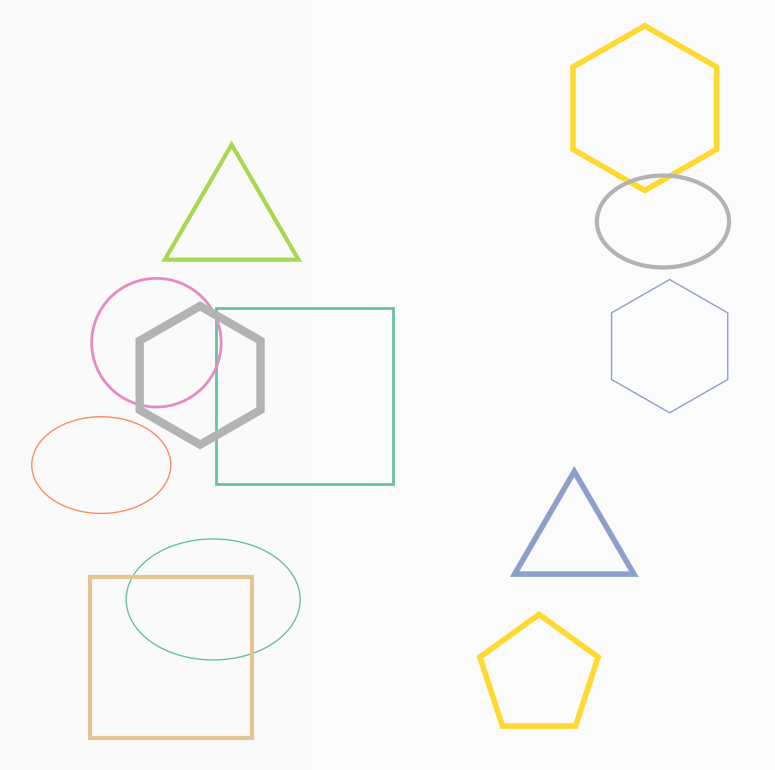[{"shape": "oval", "thickness": 0.5, "radius": 0.56, "center": [0.275, 0.221]}, {"shape": "square", "thickness": 1, "radius": 0.57, "center": [0.393, 0.485]}, {"shape": "oval", "thickness": 0.5, "radius": 0.45, "center": [0.131, 0.396]}, {"shape": "hexagon", "thickness": 0.5, "radius": 0.43, "center": [0.864, 0.55]}, {"shape": "triangle", "thickness": 2, "radius": 0.44, "center": [0.741, 0.299]}, {"shape": "circle", "thickness": 1, "radius": 0.42, "center": [0.202, 0.555]}, {"shape": "triangle", "thickness": 1.5, "radius": 0.5, "center": [0.299, 0.713]}, {"shape": "hexagon", "thickness": 2, "radius": 0.53, "center": [0.832, 0.86]}, {"shape": "pentagon", "thickness": 2, "radius": 0.4, "center": [0.695, 0.122]}, {"shape": "square", "thickness": 1.5, "radius": 0.52, "center": [0.221, 0.146]}, {"shape": "hexagon", "thickness": 3, "radius": 0.45, "center": [0.258, 0.513]}, {"shape": "oval", "thickness": 1.5, "radius": 0.43, "center": [0.855, 0.712]}]